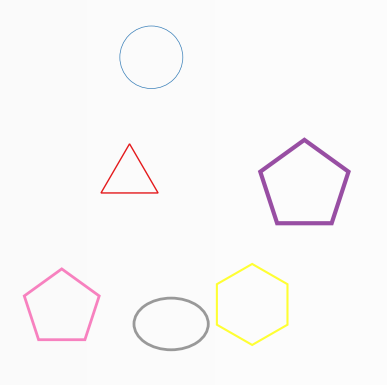[{"shape": "triangle", "thickness": 1, "radius": 0.43, "center": [0.334, 0.541]}, {"shape": "circle", "thickness": 0.5, "radius": 0.41, "center": [0.391, 0.851]}, {"shape": "pentagon", "thickness": 3, "radius": 0.6, "center": [0.786, 0.517]}, {"shape": "hexagon", "thickness": 1.5, "radius": 0.53, "center": [0.651, 0.209]}, {"shape": "pentagon", "thickness": 2, "radius": 0.51, "center": [0.159, 0.2]}, {"shape": "oval", "thickness": 2, "radius": 0.48, "center": [0.442, 0.159]}]